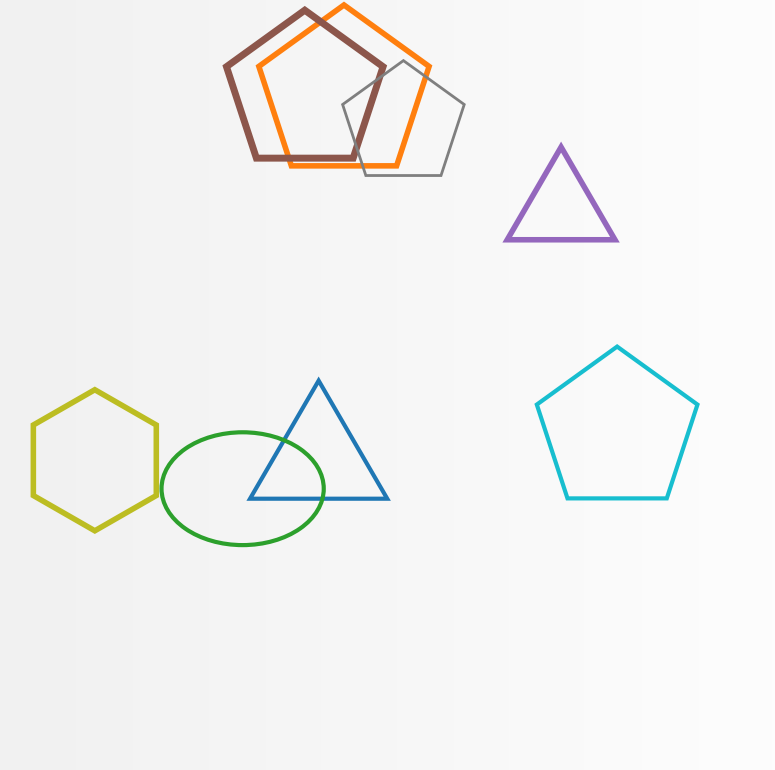[{"shape": "triangle", "thickness": 1.5, "radius": 0.51, "center": [0.411, 0.403]}, {"shape": "pentagon", "thickness": 2, "radius": 0.58, "center": [0.444, 0.878]}, {"shape": "oval", "thickness": 1.5, "radius": 0.52, "center": [0.313, 0.365]}, {"shape": "triangle", "thickness": 2, "radius": 0.4, "center": [0.724, 0.729]}, {"shape": "pentagon", "thickness": 2.5, "radius": 0.53, "center": [0.393, 0.881]}, {"shape": "pentagon", "thickness": 1, "radius": 0.41, "center": [0.521, 0.839]}, {"shape": "hexagon", "thickness": 2, "radius": 0.46, "center": [0.122, 0.402]}, {"shape": "pentagon", "thickness": 1.5, "radius": 0.54, "center": [0.796, 0.441]}]